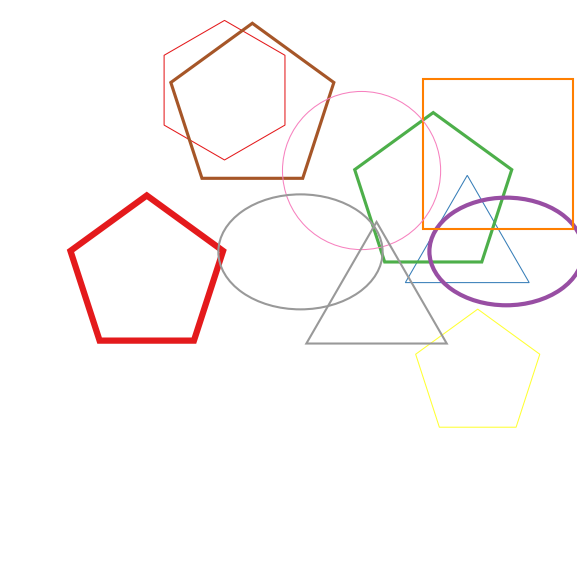[{"shape": "pentagon", "thickness": 3, "radius": 0.69, "center": [0.254, 0.522]}, {"shape": "hexagon", "thickness": 0.5, "radius": 0.6, "center": [0.389, 0.843]}, {"shape": "triangle", "thickness": 0.5, "radius": 0.62, "center": [0.809, 0.572]}, {"shape": "pentagon", "thickness": 1.5, "radius": 0.71, "center": [0.75, 0.661]}, {"shape": "oval", "thickness": 2, "radius": 0.67, "center": [0.877, 0.564]}, {"shape": "square", "thickness": 1, "radius": 0.65, "center": [0.863, 0.732]}, {"shape": "pentagon", "thickness": 0.5, "radius": 0.57, "center": [0.827, 0.351]}, {"shape": "pentagon", "thickness": 1.5, "radius": 0.74, "center": [0.437, 0.81]}, {"shape": "circle", "thickness": 0.5, "radius": 0.68, "center": [0.626, 0.704]}, {"shape": "triangle", "thickness": 1, "radius": 0.7, "center": [0.652, 0.474]}, {"shape": "oval", "thickness": 1, "radius": 0.71, "center": [0.52, 0.563]}]